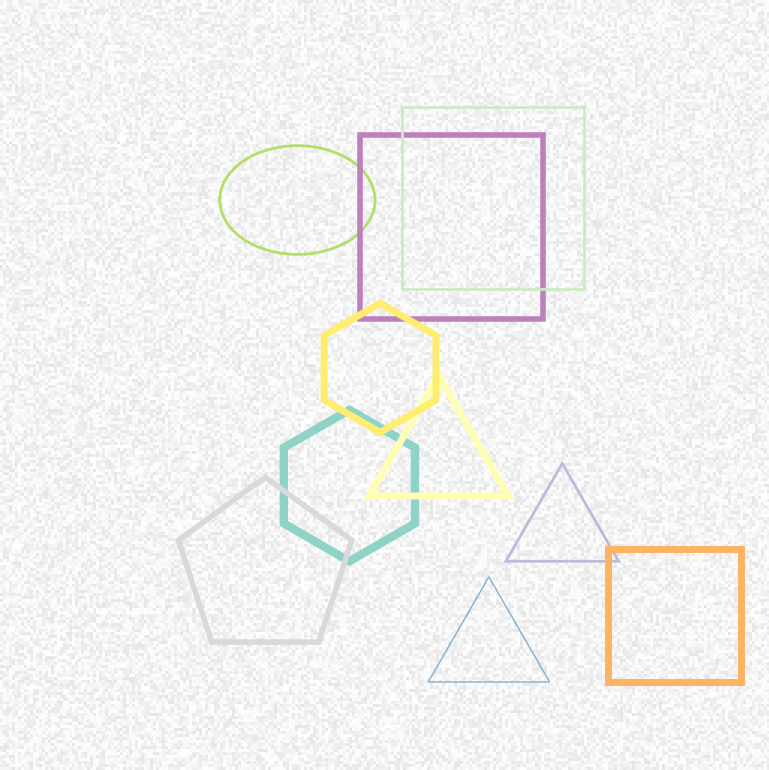[{"shape": "hexagon", "thickness": 3, "radius": 0.49, "center": [0.454, 0.369]}, {"shape": "triangle", "thickness": 2.5, "radius": 0.52, "center": [0.57, 0.408]}, {"shape": "triangle", "thickness": 1, "radius": 0.42, "center": [0.73, 0.313]}, {"shape": "triangle", "thickness": 0.5, "radius": 0.45, "center": [0.635, 0.16]}, {"shape": "square", "thickness": 2.5, "radius": 0.43, "center": [0.876, 0.201]}, {"shape": "oval", "thickness": 1, "radius": 0.5, "center": [0.386, 0.74]}, {"shape": "pentagon", "thickness": 2, "radius": 0.59, "center": [0.344, 0.262]}, {"shape": "square", "thickness": 2, "radius": 0.6, "center": [0.586, 0.705]}, {"shape": "square", "thickness": 1, "radius": 0.59, "center": [0.64, 0.742]}, {"shape": "hexagon", "thickness": 2.5, "radius": 0.42, "center": [0.494, 0.522]}]